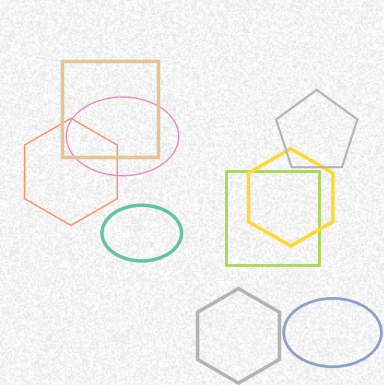[{"shape": "oval", "thickness": 2.5, "radius": 0.52, "center": [0.368, 0.395]}, {"shape": "hexagon", "thickness": 1, "radius": 0.7, "center": [0.184, 0.554]}, {"shape": "oval", "thickness": 2, "radius": 0.63, "center": [0.864, 0.136]}, {"shape": "oval", "thickness": 1, "radius": 0.73, "center": [0.318, 0.646]}, {"shape": "square", "thickness": 2, "radius": 0.61, "center": [0.707, 0.433]}, {"shape": "hexagon", "thickness": 2.5, "radius": 0.63, "center": [0.755, 0.487]}, {"shape": "square", "thickness": 2.5, "radius": 0.62, "center": [0.286, 0.718]}, {"shape": "hexagon", "thickness": 2.5, "radius": 0.61, "center": [0.62, 0.128]}, {"shape": "pentagon", "thickness": 1.5, "radius": 0.56, "center": [0.823, 0.655]}]